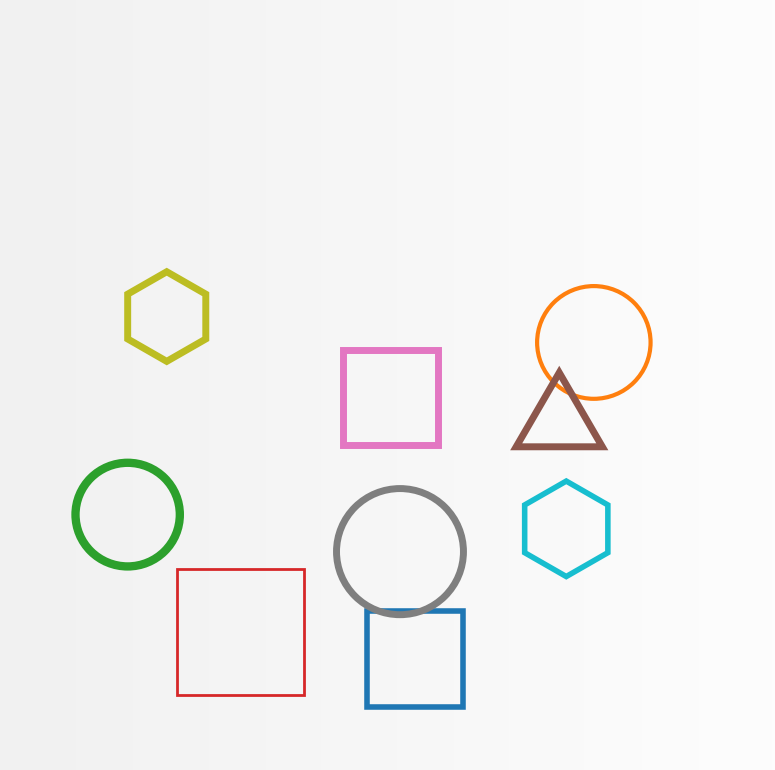[{"shape": "square", "thickness": 2, "radius": 0.31, "center": [0.536, 0.144]}, {"shape": "circle", "thickness": 1.5, "radius": 0.37, "center": [0.766, 0.555]}, {"shape": "circle", "thickness": 3, "radius": 0.34, "center": [0.165, 0.332]}, {"shape": "square", "thickness": 1, "radius": 0.41, "center": [0.311, 0.18]}, {"shape": "triangle", "thickness": 2.5, "radius": 0.32, "center": [0.722, 0.452]}, {"shape": "square", "thickness": 2.5, "radius": 0.31, "center": [0.504, 0.484]}, {"shape": "circle", "thickness": 2.5, "radius": 0.41, "center": [0.516, 0.284]}, {"shape": "hexagon", "thickness": 2.5, "radius": 0.29, "center": [0.215, 0.589]}, {"shape": "hexagon", "thickness": 2, "radius": 0.31, "center": [0.731, 0.313]}]